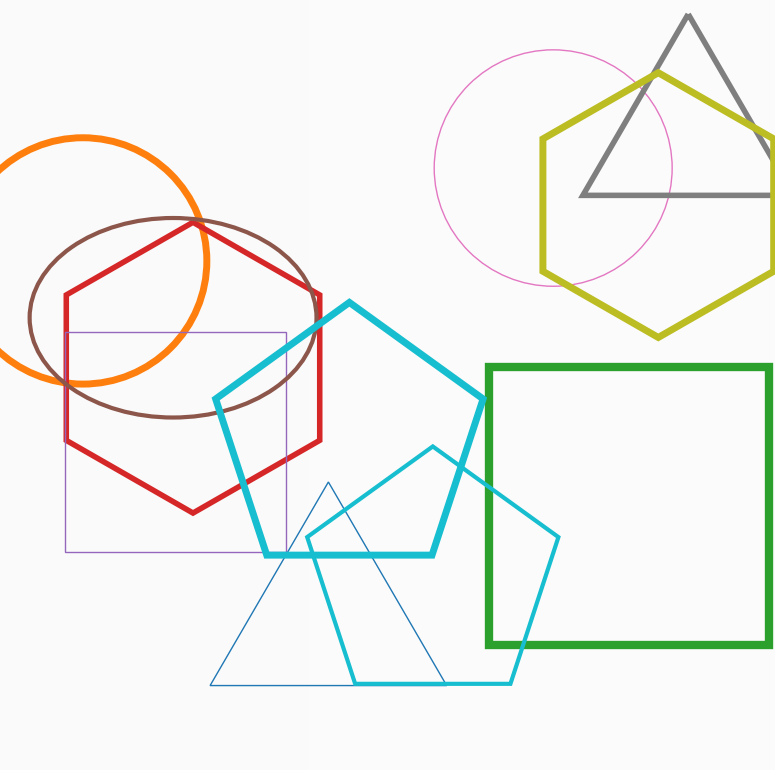[{"shape": "triangle", "thickness": 0.5, "radius": 0.88, "center": [0.424, 0.198]}, {"shape": "circle", "thickness": 2.5, "radius": 0.8, "center": [0.107, 0.661]}, {"shape": "square", "thickness": 3, "radius": 0.9, "center": [0.812, 0.343]}, {"shape": "hexagon", "thickness": 2, "radius": 0.94, "center": [0.249, 0.523]}, {"shape": "square", "thickness": 0.5, "radius": 0.71, "center": [0.226, 0.426]}, {"shape": "oval", "thickness": 1.5, "radius": 0.93, "center": [0.223, 0.587]}, {"shape": "circle", "thickness": 0.5, "radius": 0.77, "center": [0.714, 0.782]}, {"shape": "triangle", "thickness": 2, "radius": 0.78, "center": [0.888, 0.825]}, {"shape": "hexagon", "thickness": 2.5, "radius": 0.86, "center": [0.849, 0.734]}, {"shape": "pentagon", "thickness": 1.5, "radius": 0.85, "center": [0.558, 0.25]}, {"shape": "pentagon", "thickness": 2.5, "radius": 0.91, "center": [0.451, 0.426]}]